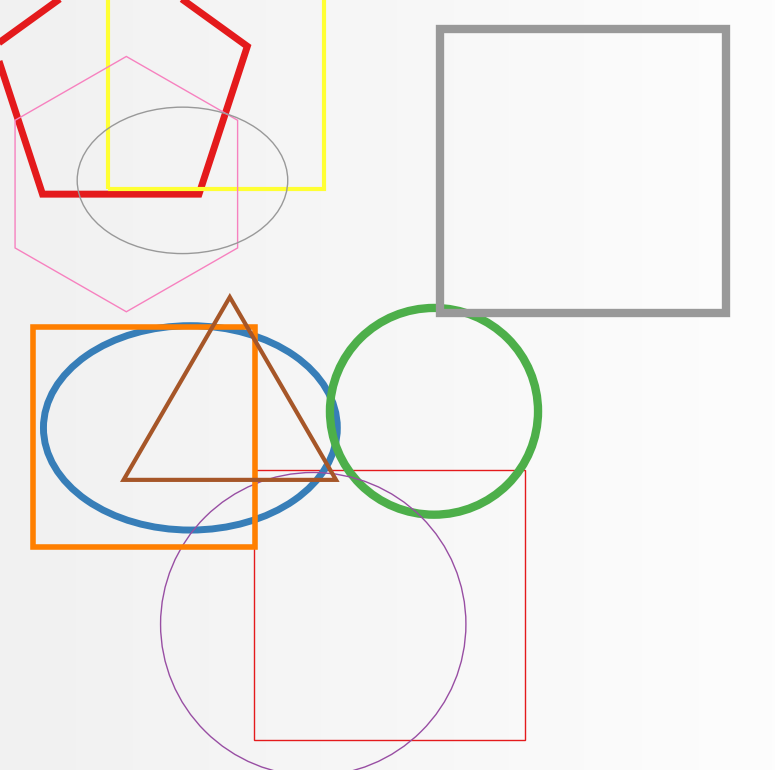[{"shape": "pentagon", "thickness": 2.5, "radius": 0.86, "center": [0.156, 0.887]}, {"shape": "square", "thickness": 0.5, "radius": 0.87, "center": [0.502, 0.214]}, {"shape": "oval", "thickness": 2.5, "radius": 0.95, "center": [0.246, 0.444]}, {"shape": "circle", "thickness": 3, "radius": 0.67, "center": [0.56, 0.466]}, {"shape": "circle", "thickness": 0.5, "radius": 0.98, "center": [0.404, 0.189]}, {"shape": "square", "thickness": 2, "radius": 0.71, "center": [0.186, 0.433]}, {"shape": "square", "thickness": 1.5, "radius": 0.7, "center": [0.278, 0.894]}, {"shape": "triangle", "thickness": 1.5, "radius": 0.79, "center": [0.297, 0.456]}, {"shape": "hexagon", "thickness": 0.5, "radius": 0.83, "center": [0.163, 0.761]}, {"shape": "square", "thickness": 3, "radius": 0.92, "center": [0.752, 0.778]}, {"shape": "oval", "thickness": 0.5, "radius": 0.68, "center": [0.235, 0.766]}]